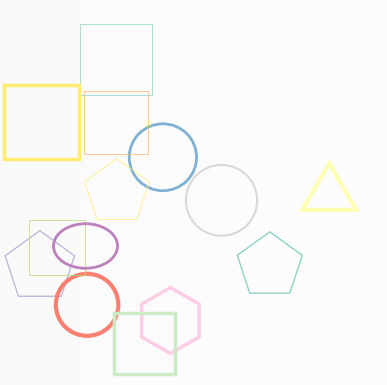[{"shape": "pentagon", "thickness": 1, "radius": 0.44, "center": [0.696, 0.31]}, {"shape": "square", "thickness": 0.5, "radius": 0.46, "center": [0.298, 0.846]}, {"shape": "triangle", "thickness": 3, "radius": 0.4, "center": [0.85, 0.495]}, {"shape": "pentagon", "thickness": 1, "radius": 0.47, "center": [0.103, 0.307]}, {"shape": "circle", "thickness": 3, "radius": 0.4, "center": [0.225, 0.208]}, {"shape": "circle", "thickness": 2, "radius": 0.43, "center": [0.42, 0.592]}, {"shape": "square", "thickness": 0.5, "radius": 0.41, "center": [0.299, 0.682]}, {"shape": "square", "thickness": 0.5, "radius": 0.36, "center": [0.147, 0.357]}, {"shape": "hexagon", "thickness": 2.5, "radius": 0.43, "center": [0.44, 0.167]}, {"shape": "circle", "thickness": 1.5, "radius": 0.46, "center": [0.572, 0.48]}, {"shape": "oval", "thickness": 2, "radius": 0.41, "center": [0.221, 0.361]}, {"shape": "square", "thickness": 2.5, "radius": 0.39, "center": [0.373, 0.109]}, {"shape": "pentagon", "thickness": 0.5, "radius": 0.44, "center": [0.302, 0.501]}, {"shape": "square", "thickness": 2.5, "radius": 0.48, "center": [0.107, 0.683]}]